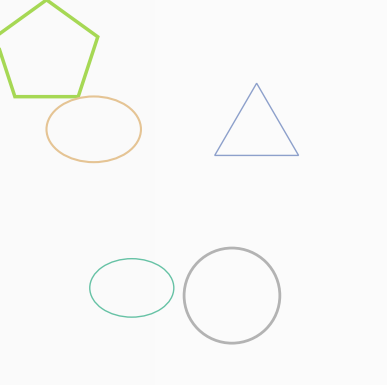[{"shape": "oval", "thickness": 1, "radius": 0.54, "center": [0.34, 0.252]}, {"shape": "triangle", "thickness": 1, "radius": 0.62, "center": [0.662, 0.659]}, {"shape": "pentagon", "thickness": 2.5, "radius": 0.7, "center": [0.12, 0.861]}, {"shape": "oval", "thickness": 1.5, "radius": 0.61, "center": [0.242, 0.664]}, {"shape": "circle", "thickness": 2, "radius": 0.62, "center": [0.599, 0.232]}]